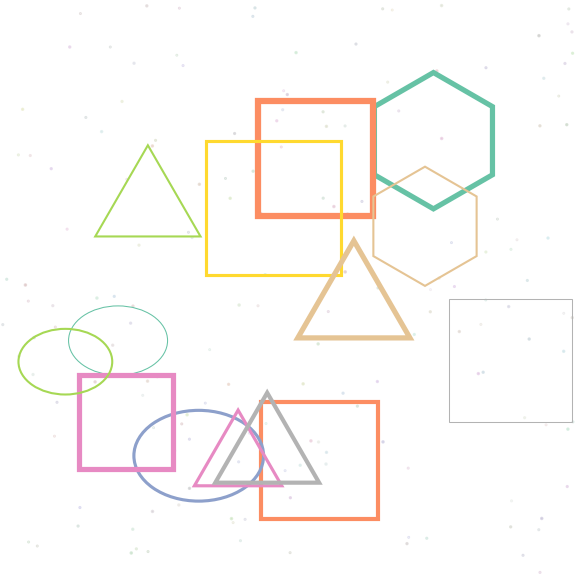[{"shape": "hexagon", "thickness": 2.5, "radius": 0.59, "center": [0.751, 0.755]}, {"shape": "oval", "thickness": 0.5, "radius": 0.43, "center": [0.204, 0.409]}, {"shape": "square", "thickness": 3, "radius": 0.5, "center": [0.546, 0.725]}, {"shape": "square", "thickness": 2, "radius": 0.51, "center": [0.554, 0.202]}, {"shape": "oval", "thickness": 1.5, "radius": 0.56, "center": [0.344, 0.21]}, {"shape": "triangle", "thickness": 1.5, "radius": 0.44, "center": [0.412, 0.202]}, {"shape": "square", "thickness": 2.5, "radius": 0.41, "center": [0.218, 0.268]}, {"shape": "triangle", "thickness": 1, "radius": 0.53, "center": [0.256, 0.642]}, {"shape": "oval", "thickness": 1, "radius": 0.41, "center": [0.113, 0.373]}, {"shape": "square", "thickness": 1.5, "radius": 0.58, "center": [0.473, 0.639]}, {"shape": "triangle", "thickness": 2.5, "radius": 0.56, "center": [0.613, 0.47]}, {"shape": "hexagon", "thickness": 1, "radius": 0.52, "center": [0.736, 0.607]}, {"shape": "square", "thickness": 0.5, "radius": 0.53, "center": [0.883, 0.375]}, {"shape": "triangle", "thickness": 2, "radius": 0.52, "center": [0.463, 0.215]}]